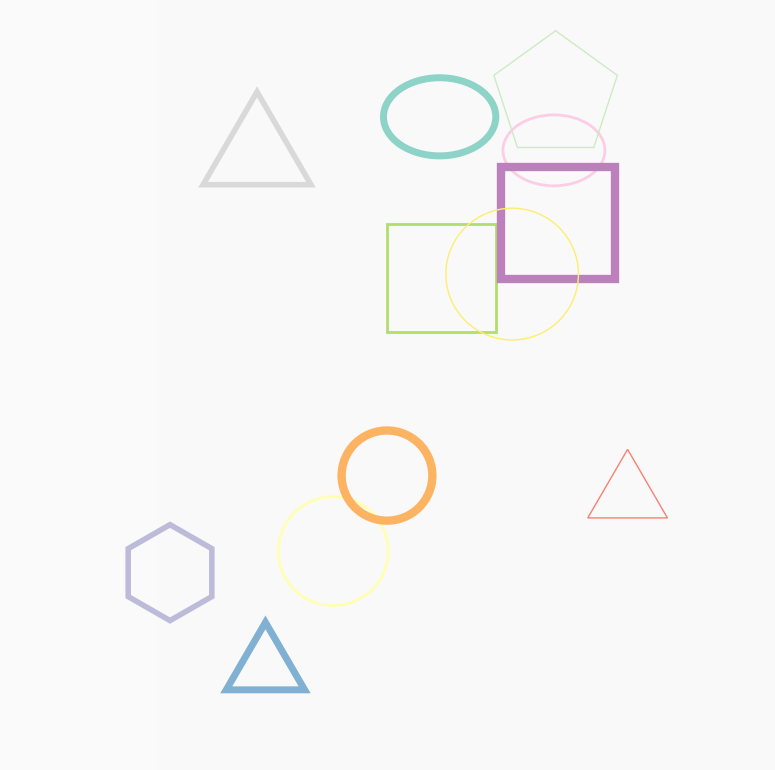[{"shape": "oval", "thickness": 2.5, "radius": 0.36, "center": [0.567, 0.848]}, {"shape": "circle", "thickness": 1, "radius": 0.35, "center": [0.43, 0.284]}, {"shape": "hexagon", "thickness": 2, "radius": 0.31, "center": [0.219, 0.256]}, {"shape": "triangle", "thickness": 0.5, "radius": 0.3, "center": [0.81, 0.357]}, {"shape": "triangle", "thickness": 2.5, "radius": 0.29, "center": [0.343, 0.133]}, {"shape": "circle", "thickness": 3, "radius": 0.29, "center": [0.499, 0.382]}, {"shape": "square", "thickness": 1, "radius": 0.35, "center": [0.569, 0.639]}, {"shape": "oval", "thickness": 1, "radius": 0.33, "center": [0.715, 0.805]}, {"shape": "triangle", "thickness": 2, "radius": 0.4, "center": [0.332, 0.8]}, {"shape": "square", "thickness": 3, "radius": 0.37, "center": [0.72, 0.71]}, {"shape": "pentagon", "thickness": 0.5, "radius": 0.42, "center": [0.717, 0.876]}, {"shape": "circle", "thickness": 0.5, "radius": 0.43, "center": [0.661, 0.644]}]